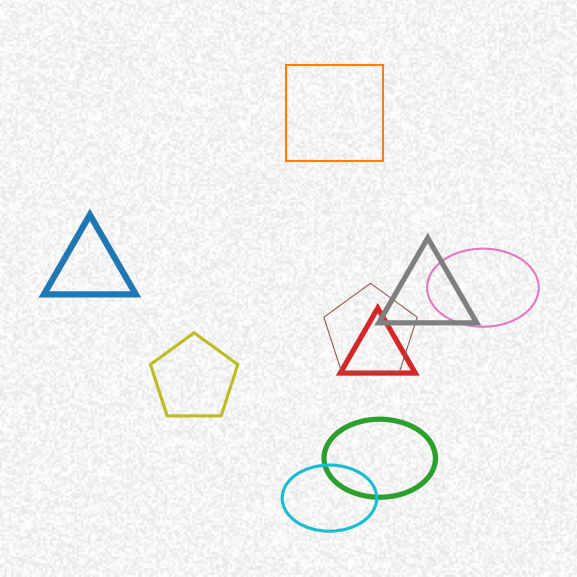[{"shape": "triangle", "thickness": 3, "radius": 0.46, "center": [0.156, 0.535]}, {"shape": "square", "thickness": 1, "radius": 0.42, "center": [0.579, 0.803]}, {"shape": "oval", "thickness": 2.5, "radius": 0.48, "center": [0.658, 0.206]}, {"shape": "triangle", "thickness": 2.5, "radius": 0.37, "center": [0.654, 0.391]}, {"shape": "pentagon", "thickness": 0.5, "radius": 0.43, "center": [0.642, 0.424]}, {"shape": "oval", "thickness": 1, "radius": 0.48, "center": [0.836, 0.501]}, {"shape": "triangle", "thickness": 2.5, "radius": 0.49, "center": [0.741, 0.489]}, {"shape": "pentagon", "thickness": 1.5, "radius": 0.4, "center": [0.336, 0.343]}, {"shape": "oval", "thickness": 1.5, "radius": 0.41, "center": [0.57, 0.137]}]